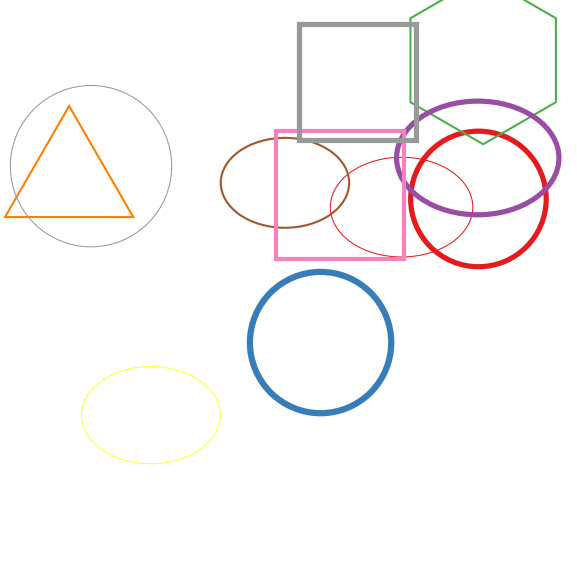[{"shape": "oval", "thickness": 0.5, "radius": 0.62, "center": [0.695, 0.641]}, {"shape": "circle", "thickness": 2.5, "radius": 0.59, "center": [0.828, 0.655]}, {"shape": "circle", "thickness": 3, "radius": 0.61, "center": [0.555, 0.406]}, {"shape": "hexagon", "thickness": 1, "radius": 0.73, "center": [0.837, 0.895]}, {"shape": "oval", "thickness": 2.5, "radius": 0.7, "center": [0.827, 0.726]}, {"shape": "triangle", "thickness": 1, "radius": 0.64, "center": [0.12, 0.687]}, {"shape": "oval", "thickness": 0.5, "radius": 0.6, "center": [0.261, 0.28]}, {"shape": "oval", "thickness": 1, "radius": 0.56, "center": [0.493, 0.683]}, {"shape": "square", "thickness": 2, "radius": 0.55, "center": [0.589, 0.661]}, {"shape": "square", "thickness": 2.5, "radius": 0.5, "center": [0.619, 0.857]}, {"shape": "circle", "thickness": 0.5, "radius": 0.7, "center": [0.158, 0.711]}]